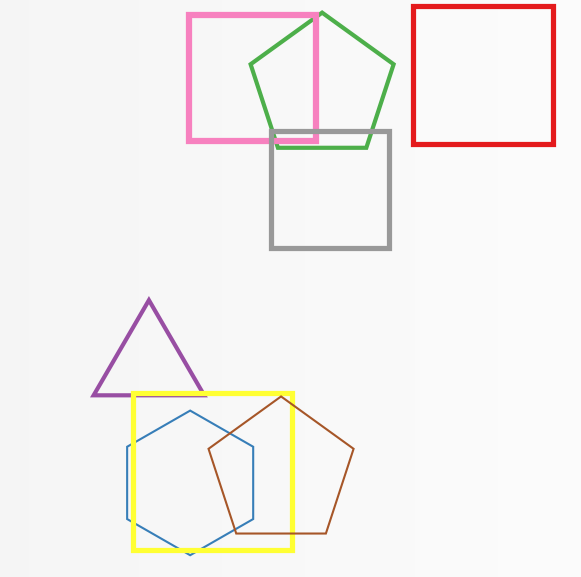[{"shape": "square", "thickness": 2.5, "radius": 0.6, "center": [0.831, 0.869]}, {"shape": "hexagon", "thickness": 1, "radius": 0.63, "center": [0.327, 0.163]}, {"shape": "pentagon", "thickness": 2, "radius": 0.65, "center": [0.554, 0.848]}, {"shape": "triangle", "thickness": 2, "radius": 0.55, "center": [0.256, 0.37]}, {"shape": "square", "thickness": 2.5, "radius": 0.68, "center": [0.366, 0.182]}, {"shape": "pentagon", "thickness": 1, "radius": 0.66, "center": [0.484, 0.181]}, {"shape": "square", "thickness": 3, "radius": 0.54, "center": [0.434, 0.865]}, {"shape": "square", "thickness": 2.5, "radius": 0.51, "center": [0.567, 0.671]}]